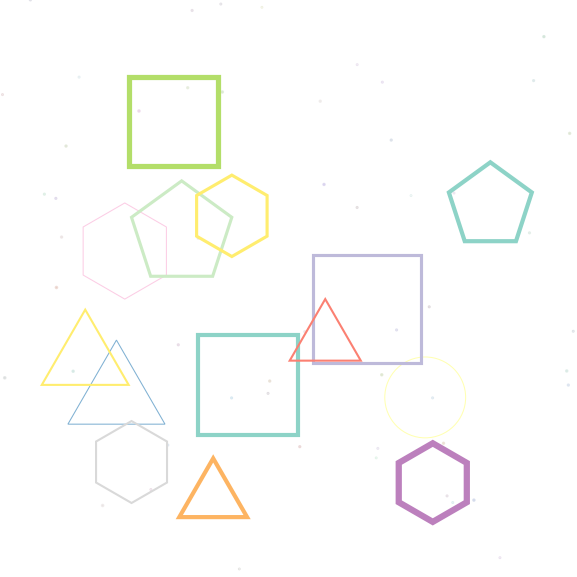[{"shape": "pentagon", "thickness": 2, "radius": 0.38, "center": [0.849, 0.643]}, {"shape": "square", "thickness": 2, "radius": 0.43, "center": [0.43, 0.333]}, {"shape": "circle", "thickness": 0.5, "radius": 0.35, "center": [0.736, 0.311]}, {"shape": "square", "thickness": 1.5, "radius": 0.47, "center": [0.636, 0.464]}, {"shape": "triangle", "thickness": 1, "radius": 0.36, "center": [0.563, 0.41]}, {"shape": "triangle", "thickness": 0.5, "radius": 0.49, "center": [0.202, 0.313]}, {"shape": "triangle", "thickness": 2, "radius": 0.34, "center": [0.369, 0.138]}, {"shape": "square", "thickness": 2.5, "radius": 0.39, "center": [0.301, 0.789]}, {"shape": "hexagon", "thickness": 0.5, "radius": 0.42, "center": [0.216, 0.564]}, {"shape": "hexagon", "thickness": 1, "radius": 0.35, "center": [0.228, 0.199]}, {"shape": "hexagon", "thickness": 3, "radius": 0.34, "center": [0.749, 0.163]}, {"shape": "pentagon", "thickness": 1.5, "radius": 0.46, "center": [0.315, 0.595]}, {"shape": "triangle", "thickness": 1, "radius": 0.43, "center": [0.148, 0.376]}, {"shape": "hexagon", "thickness": 1.5, "radius": 0.35, "center": [0.401, 0.625]}]